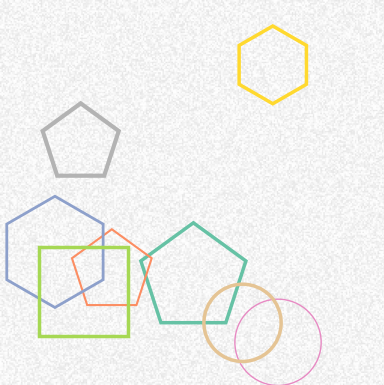[{"shape": "pentagon", "thickness": 2.5, "radius": 0.72, "center": [0.502, 0.278]}, {"shape": "pentagon", "thickness": 1.5, "radius": 0.54, "center": [0.29, 0.296]}, {"shape": "hexagon", "thickness": 2, "radius": 0.72, "center": [0.143, 0.346]}, {"shape": "circle", "thickness": 1, "radius": 0.56, "center": [0.722, 0.111]}, {"shape": "square", "thickness": 2.5, "radius": 0.58, "center": [0.218, 0.243]}, {"shape": "hexagon", "thickness": 2.5, "radius": 0.5, "center": [0.709, 0.832]}, {"shape": "circle", "thickness": 2.5, "radius": 0.5, "center": [0.63, 0.162]}, {"shape": "pentagon", "thickness": 3, "radius": 0.52, "center": [0.21, 0.628]}]